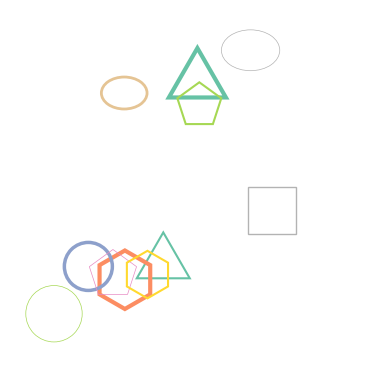[{"shape": "triangle", "thickness": 1.5, "radius": 0.4, "center": [0.424, 0.317]}, {"shape": "triangle", "thickness": 3, "radius": 0.43, "center": [0.513, 0.79]}, {"shape": "hexagon", "thickness": 3, "radius": 0.38, "center": [0.324, 0.273]}, {"shape": "circle", "thickness": 2.5, "radius": 0.31, "center": [0.23, 0.308]}, {"shape": "pentagon", "thickness": 0.5, "radius": 0.32, "center": [0.293, 0.287]}, {"shape": "circle", "thickness": 0.5, "radius": 0.37, "center": [0.14, 0.185]}, {"shape": "pentagon", "thickness": 1.5, "radius": 0.3, "center": [0.518, 0.726]}, {"shape": "hexagon", "thickness": 1.5, "radius": 0.31, "center": [0.383, 0.287]}, {"shape": "oval", "thickness": 2, "radius": 0.3, "center": [0.323, 0.758]}, {"shape": "square", "thickness": 1, "radius": 0.31, "center": [0.707, 0.453]}, {"shape": "oval", "thickness": 0.5, "radius": 0.38, "center": [0.651, 0.869]}]